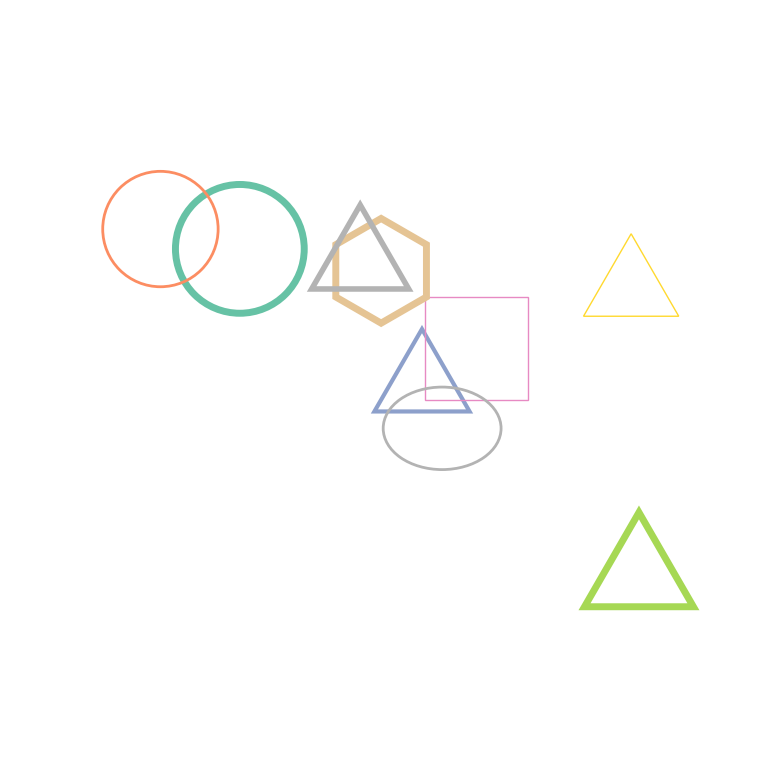[{"shape": "circle", "thickness": 2.5, "radius": 0.42, "center": [0.311, 0.677]}, {"shape": "circle", "thickness": 1, "radius": 0.37, "center": [0.208, 0.703]}, {"shape": "triangle", "thickness": 1.5, "radius": 0.36, "center": [0.548, 0.501]}, {"shape": "square", "thickness": 0.5, "radius": 0.33, "center": [0.619, 0.547]}, {"shape": "triangle", "thickness": 2.5, "radius": 0.41, "center": [0.83, 0.253]}, {"shape": "triangle", "thickness": 0.5, "radius": 0.36, "center": [0.82, 0.625]}, {"shape": "hexagon", "thickness": 2.5, "radius": 0.34, "center": [0.495, 0.648]}, {"shape": "oval", "thickness": 1, "radius": 0.38, "center": [0.574, 0.444]}, {"shape": "triangle", "thickness": 2, "radius": 0.36, "center": [0.468, 0.661]}]